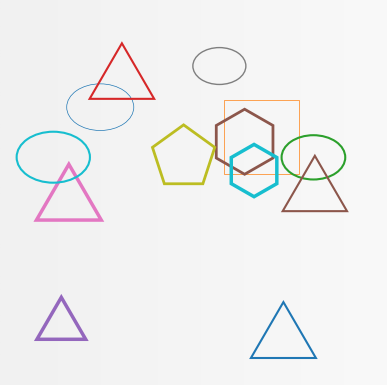[{"shape": "triangle", "thickness": 1.5, "radius": 0.48, "center": [0.731, 0.119]}, {"shape": "oval", "thickness": 0.5, "radius": 0.43, "center": [0.259, 0.722]}, {"shape": "square", "thickness": 0.5, "radius": 0.48, "center": [0.674, 0.644]}, {"shape": "oval", "thickness": 1.5, "radius": 0.41, "center": [0.809, 0.591]}, {"shape": "triangle", "thickness": 1.5, "radius": 0.48, "center": [0.315, 0.791]}, {"shape": "triangle", "thickness": 2.5, "radius": 0.36, "center": [0.158, 0.155]}, {"shape": "triangle", "thickness": 1.5, "radius": 0.48, "center": [0.813, 0.499]}, {"shape": "hexagon", "thickness": 2, "radius": 0.42, "center": [0.631, 0.632]}, {"shape": "triangle", "thickness": 2.5, "radius": 0.48, "center": [0.178, 0.477]}, {"shape": "oval", "thickness": 1, "radius": 0.34, "center": [0.566, 0.829]}, {"shape": "pentagon", "thickness": 2, "radius": 0.42, "center": [0.474, 0.591]}, {"shape": "hexagon", "thickness": 2.5, "radius": 0.34, "center": [0.656, 0.557]}, {"shape": "oval", "thickness": 1.5, "radius": 0.47, "center": [0.138, 0.592]}]